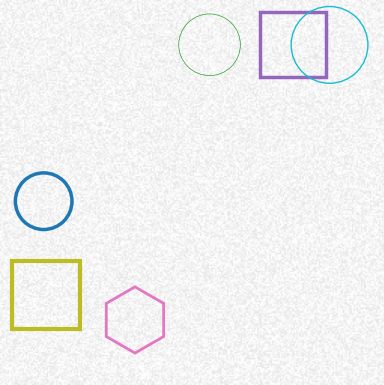[{"shape": "circle", "thickness": 2.5, "radius": 0.37, "center": [0.113, 0.477]}, {"shape": "circle", "thickness": 0.5, "radius": 0.4, "center": [0.544, 0.884]}, {"shape": "square", "thickness": 2.5, "radius": 0.42, "center": [0.761, 0.885]}, {"shape": "hexagon", "thickness": 2, "radius": 0.43, "center": [0.351, 0.169]}, {"shape": "square", "thickness": 3, "radius": 0.44, "center": [0.12, 0.234]}, {"shape": "circle", "thickness": 1, "radius": 0.5, "center": [0.856, 0.883]}]